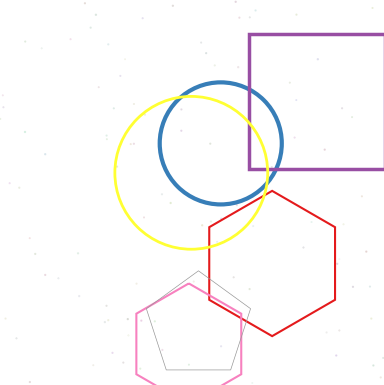[{"shape": "hexagon", "thickness": 1.5, "radius": 0.94, "center": [0.707, 0.316]}, {"shape": "circle", "thickness": 3, "radius": 0.79, "center": [0.573, 0.628]}, {"shape": "square", "thickness": 2.5, "radius": 0.88, "center": [0.823, 0.736]}, {"shape": "circle", "thickness": 2, "radius": 0.99, "center": [0.497, 0.551]}, {"shape": "hexagon", "thickness": 1.5, "radius": 0.79, "center": [0.49, 0.107]}, {"shape": "pentagon", "thickness": 0.5, "radius": 0.71, "center": [0.515, 0.154]}]